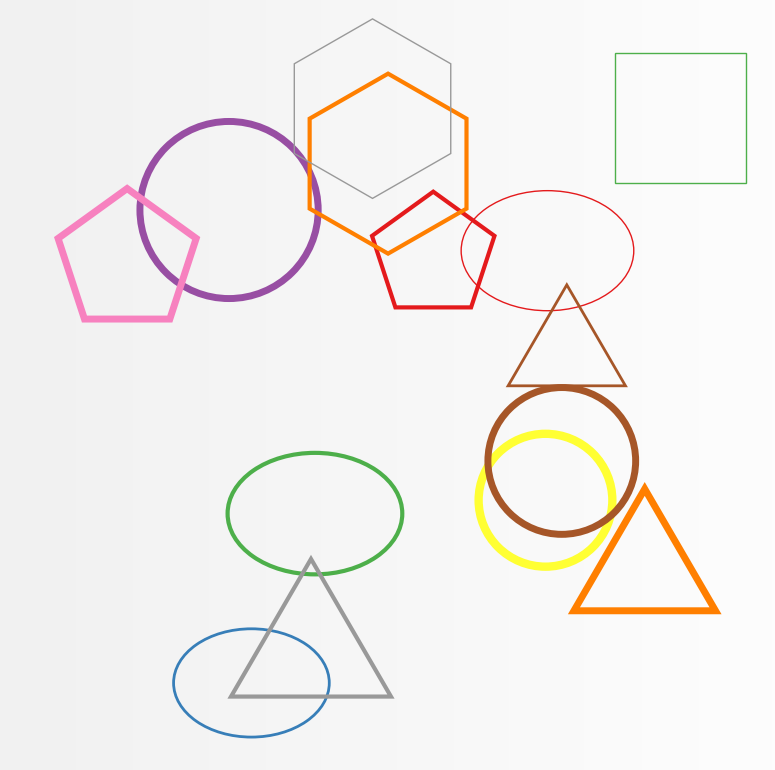[{"shape": "pentagon", "thickness": 1.5, "radius": 0.42, "center": [0.559, 0.668]}, {"shape": "oval", "thickness": 0.5, "radius": 0.56, "center": [0.706, 0.674]}, {"shape": "oval", "thickness": 1, "radius": 0.5, "center": [0.324, 0.113]}, {"shape": "oval", "thickness": 1.5, "radius": 0.56, "center": [0.406, 0.333]}, {"shape": "square", "thickness": 0.5, "radius": 0.42, "center": [0.878, 0.847]}, {"shape": "circle", "thickness": 2.5, "radius": 0.57, "center": [0.296, 0.727]}, {"shape": "hexagon", "thickness": 1.5, "radius": 0.58, "center": [0.501, 0.787]}, {"shape": "triangle", "thickness": 2.5, "radius": 0.53, "center": [0.832, 0.26]}, {"shape": "circle", "thickness": 3, "radius": 0.43, "center": [0.704, 0.35]}, {"shape": "circle", "thickness": 2.5, "radius": 0.48, "center": [0.725, 0.401]}, {"shape": "triangle", "thickness": 1, "radius": 0.44, "center": [0.731, 0.543]}, {"shape": "pentagon", "thickness": 2.5, "radius": 0.47, "center": [0.164, 0.661]}, {"shape": "hexagon", "thickness": 0.5, "radius": 0.58, "center": [0.481, 0.859]}, {"shape": "triangle", "thickness": 1.5, "radius": 0.6, "center": [0.401, 0.155]}]